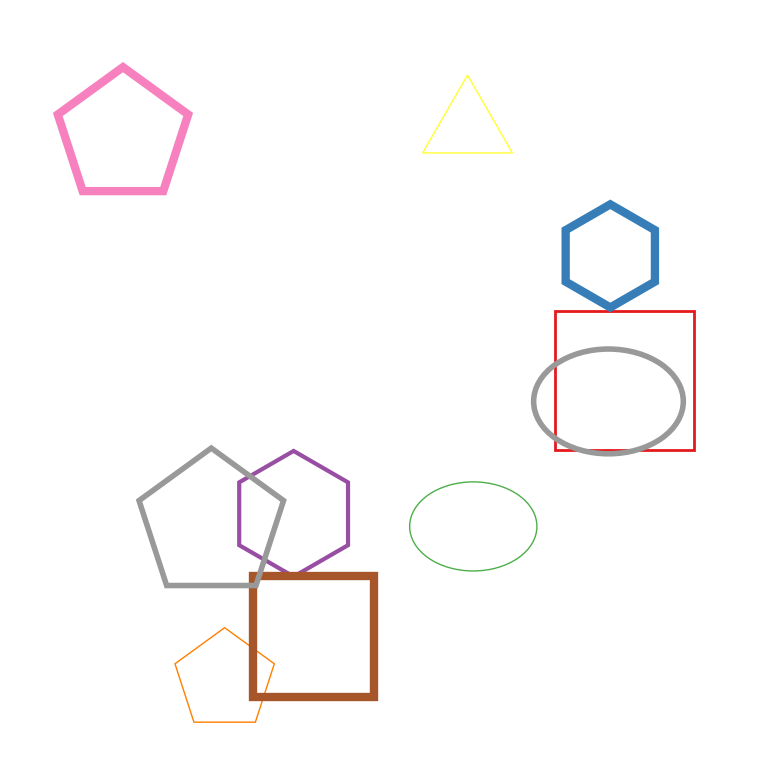[{"shape": "square", "thickness": 1, "radius": 0.45, "center": [0.811, 0.506]}, {"shape": "hexagon", "thickness": 3, "radius": 0.33, "center": [0.793, 0.668]}, {"shape": "oval", "thickness": 0.5, "radius": 0.41, "center": [0.615, 0.316]}, {"shape": "hexagon", "thickness": 1.5, "radius": 0.41, "center": [0.381, 0.333]}, {"shape": "pentagon", "thickness": 0.5, "radius": 0.34, "center": [0.292, 0.117]}, {"shape": "triangle", "thickness": 0.5, "radius": 0.34, "center": [0.607, 0.835]}, {"shape": "square", "thickness": 3, "radius": 0.39, "center": [0.407, 0.173]}, {"shape": "pentagon", "thickness": 3, "radius": 0.45, "center": [0.16, 0.824]}, {"shape": "oval", "thickness": 2, "radius": 0.49, "center": [0.79, 0.479]}, {"shape": "pentagon", "thickness": 2, "radius": 0.49, "center": [0.274, 0.319]}]